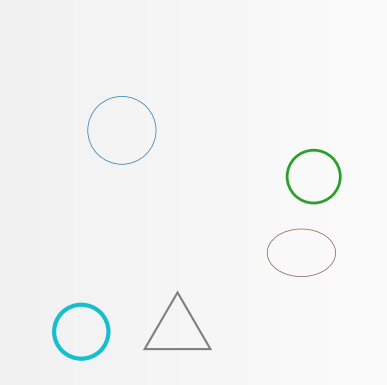[{"shape": "circle", "thickness": 0.5, "radius": 0.44, "center": [0.315, 0.661]}, {"shape": "circle", "thickness": 2, "radius": 0.34, "center": [0.81, 0.541]}, {"shape": "oval", "thickness": 0.5, "radius": 0.44, "center": [0.778, 0.343]}, {"shape": "triangle", "thickness": 1.5, "radius": 0.49, "center": [0.458, 0.142]}, {"shape": "circle", "thickness": 3, "radius": 0.35, "center": [0.21, 0.138]}]